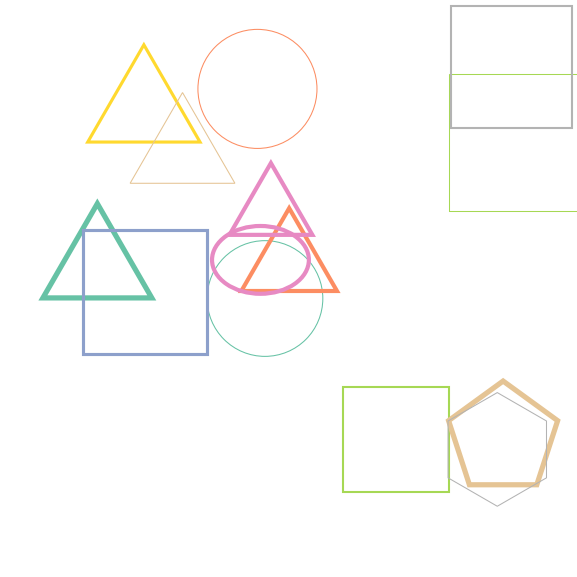[{"shape": "circle", "thickness": 0.5, "radius": 0.5, "center": [0.459, 0.482]}, {"shape": "triangle", "thickness": 2.5, "radius": 0.54, "center": [0.169, 0.538]}, {"shape": "circle", "thickness": 0.5, "radius": 0.52, "center": [0.446, 0.845]}, {"shape": "triangle", "thickness": 2, "radius": 0.48, "center": [0.501, 0.543]}, {"shape": "square", "thickness": 1.5, "radius": 0.53, "center": [0.251, 0.494]}, {"shape": "triangle", "thickness": 2, "radius": 0.41, "center": [0.469, 0.634]}, {"shape": "oval", "thickness": 2, "radius": 0.42, "center": [0.451, 0.549]}, {"shape": "square", "thickness": 1, "radius": 0.46, "center": [0.685, 0.238]}, {"shape": "square", "thickness": 0.5, "radius": 0.59, "center": [0.896, 0.752]}, {"shape": "triangle", "thickness": 1.5, "radius": 0.56, "center": [0.249, 0.809]}, {"shape": "pentagon", "thickness": 2.5, "radius": 0.5, "center": [0.871, 0.24]}, {"shape": "triangle", "thickness": 0.5, "radius": 0.52, "center": [0.316, 0.734]}, {"shape": "square", "thickness": 1, "radius": 0.52, "center": [0.885, 0.883]}, {"shape": "hexagon", "thickness": 0.5, "radius": 0.49, "center": [0.861, 0.221]}]